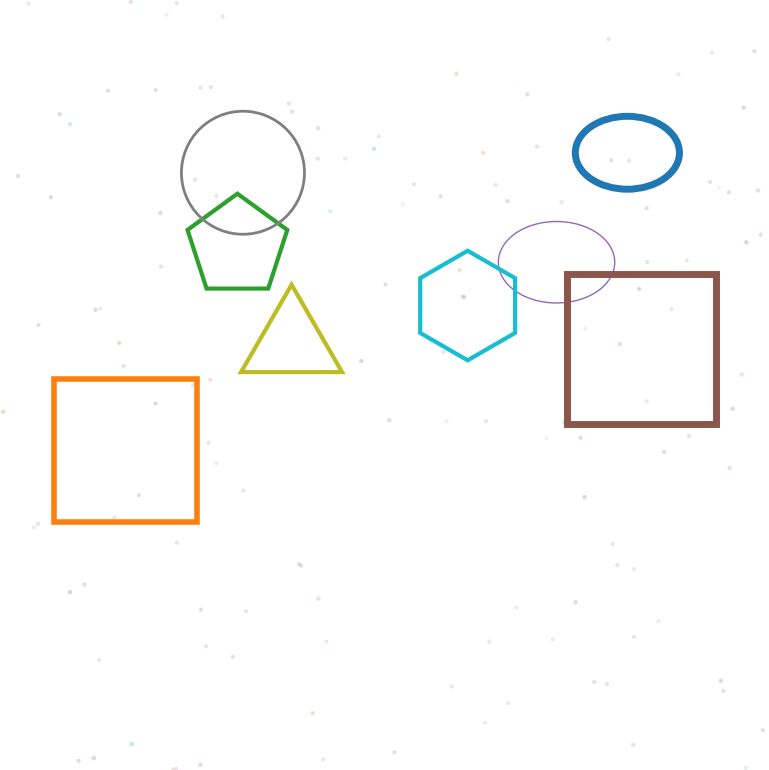[{"shape": "oval", "thickness": 2.5, "radius": 0.34, "center": [0.815, 0.802]}, {"shape": "square", "thickness": 2, "radius": 0.47, "center": [0.163, 0.415]}, {"shape": "pentagon", "thickness": 1.5, "radius": 0.34, "center": [0.308, 0.68]}, {"shape": "oval", "thickness": 0.5, "radius": 0.38, "center": [0.723, 0.659]}, {"shape": "square", "thickness": 2.5, "radius": 0.48, "center": [0.833, 0.547]}, {"shape": "circle", "thickness": 1, "radius": 0.4, "center": [0.316, 0.776]}, {"shape": "triangle", "thickness": 1.5, "radius": 0.38, "center": [0.379, 0.555]}, {"shape": "hexagon", "thickness": 1.5, "radius": 0.36, "center": [0.607, 0.603]}]